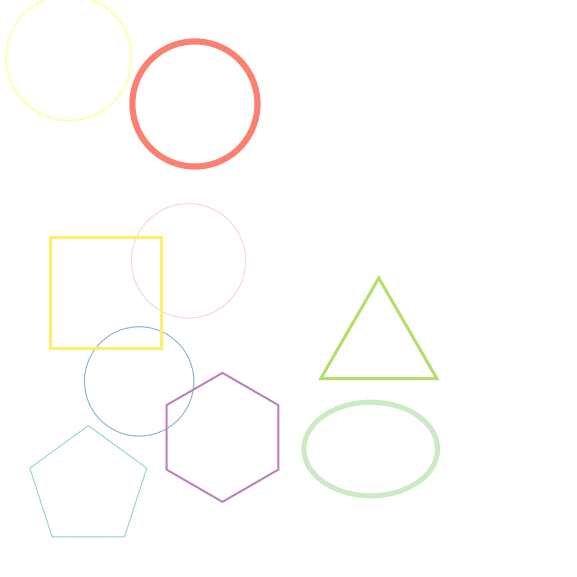[{"shape": "pentagon", "thickness": 0.5, "radius": 0.53, "center": [0.153, 0.156]}, {"shape": "circle", "thickness": 1, "radius": 0.54, "center": [0.119, 0.899]}, {"shape": "circle", "thickness": 3, "radius": 0.54, "center": [0.338, 0.819]}, {"shape": "circle", "thickness": 0.5, "radius": 0.47, "center": [0.241, 0.339]}, {"shape": "triangle", "thickness": 1.5, "radius": 0.58, "center": [0.656, 0.402]}, {"shape": "circle", "thickness": 0.5, "radius": 0.49, "center": [0.326, 0.548]}, {"shape": "hexagon", "thickness": 1, "radius": 0.56, "center": [0.385, 0.242]}, {"shape": "oval", "thickness": 2.5, "radius": 0.58, "center": [0.642, 0.222]}, {"shape": "square", "thickness": 1.5, "radius": 0.48, "center": [0.183, 0.493]}]